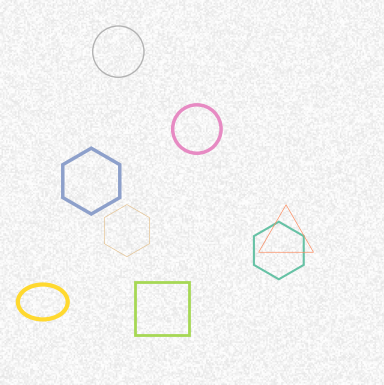[{"shape": "hexagon", "thickness": 1.5, "radius": 0.37, "center": [0.724, 0.349]}, {"shape": "triangle", "thickness": 0.5, "radius": 0.41, "center": [0.743, 0.386]}, {"shape": "hexagon", "thickness": 2.5, "radius": 0.43, "center": [0.237, 0.53]}, {"shape": "circle", "thickness": 2.5, "radius": 0.31, "center": [0.511, 0.665]}, {"shape": "square", "thickness": 2, "radius": 0.35, "center": [0.422, 0.199]}, {"shape": "oval", "thickness": 3, "radius": 0.32, "center": [0.111, 0.216]}, {"shape": "hexagon", "thickness": 0.5, "radius": 0.34, "center": [0.33, 0.401]}, {"shape": "circle", "thickness": 1, "radius": 0.33, "center": [0.307, 0.866]}]